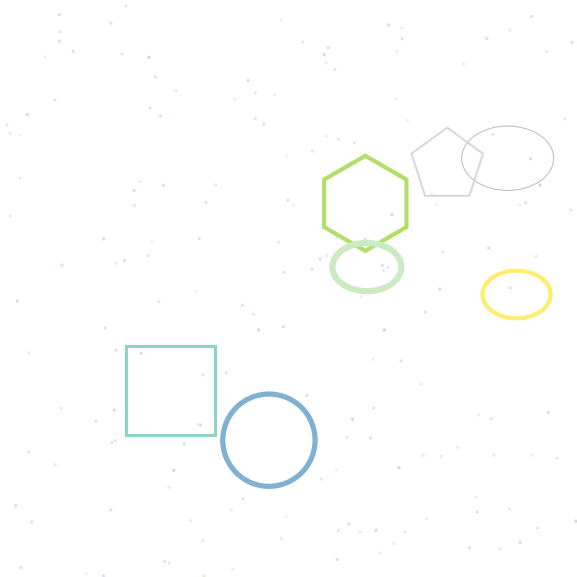[{"shape": "square", "thickness": 1.5, "radius": 0.38, "center": [0.295, 0.323]}, {"shape": "oval", "thickness": 0.5, "radius": 0.4, "center": [0.879, 0.725]}, {"shape": "circle", "thickness": 2.5, "radius": 0.4, "center": [0.466, 0.237]}, {"shape": "hexagon", "thickness": 2, "radius": 0.41, "center": [0.633, 0.647]}, {"shape": "pentagon", "thickness": 1, "radius": 0.33, "center": [0.774, 0.713]}, {"shape": "oval", "thickness": 3, "radius": 0.3, "center": [0.635, 0.537]}, {"shape": "oval", "thickness": 2, "radius": 0.3, "center": [0.895, 0.489]}]